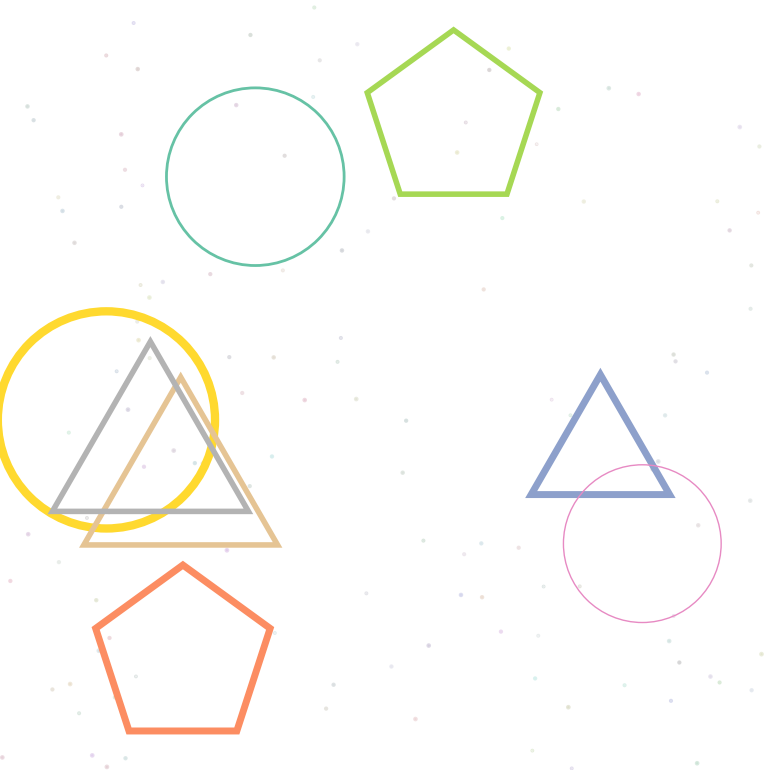[{"shape": "circle", "thickness": 1, "radius": 0.58, "center": [0.332, 0.771]}, {"shape": "pentagon", "thickness": 2.5, "radius": 0.6, "center": [0.238, 0.147]}, {"shape": "triangle", "thickness": 2.5, "radius": 0.52, "center": [0.78, 0.41]}, {"shape": "circle", "thickness": 0.5, "radius": 0.51, "center": [0.834, 0.294]}, {"shape": "pentagon", "thickness": 2, "radius": 0.59, "center": [0.589, 0.843]}, {"shape": "circle", "thickness": 3, "radius": 0.71, "center": [0.138, 0.455]}, {"shape": "triangle", "thickness": 2, "radius": 0.73, "center": [0.235, 0.365]}, {"shape": "triangle", "thickness": 2, "radius": 0.73, "center": [0.195, 0.409]}]